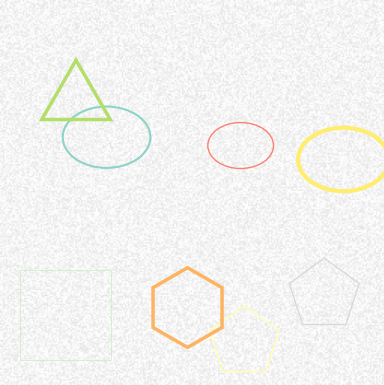[{"shape": "oval", "thickness": 1.5, "radius": 0.57, "center": [0.277, 0.644]}, {"shape": "pentagon", "thickness": 1, "radius": 0.47, "center": [0.635, 0.111]}, {"shape": "oval", "thickness": 1, "radius": 0.43, "center": [0.625, 0.622]}, {"shape": "hexagon", "thickness": 2.5, "radius": 0.52, "center": [0.487, 0.201]}, {"shape": "triangle", "thickness": 2.5, "radius": 0.51, "center": [0.197, 0.741]}, {"shape": "pentagon", "thickness": 1, "radius": 0.48, "center": [0.842, 0.234]}, {"shape": "square", "thickness": 0.5, "radius": 0.59, "center": [0.17, 0.181]}, {"shape": "oval", "thickness": 3, "radius": 0.59, "center": [0.892, 0.586]}]